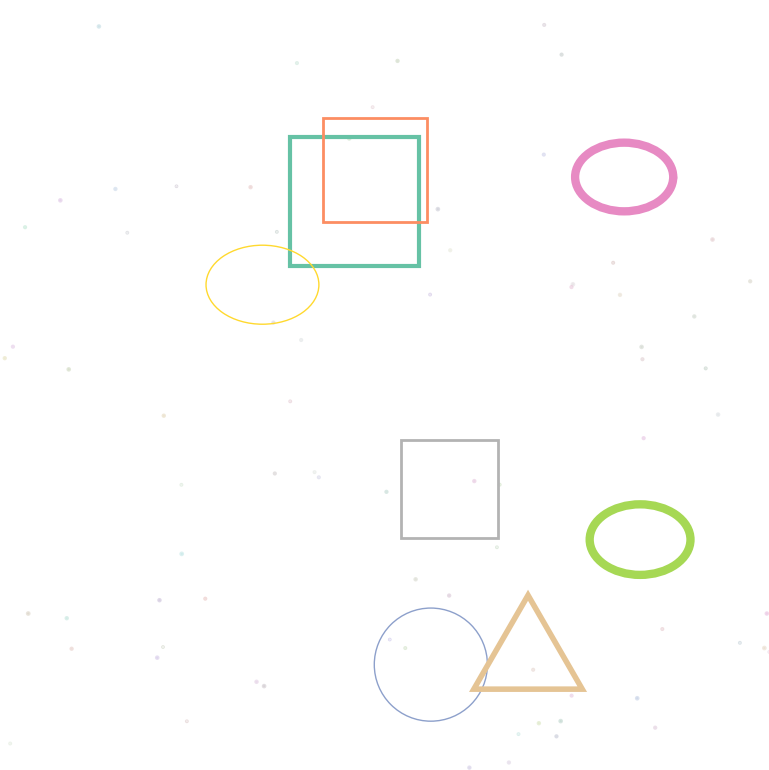[{"shape": "square", "thickness": 1.5, "radius": 0.42, "center": [0.46, 0.739]}, {"shape": "square", "thickness": 1, "radius": 0.34, "center": [0.487, 0.779]}, {"shape": "circle", "thickness": 0.5, "radius": 0.37, "center": [0.56, 0.137]}, {"shape": "oval", "thickness": 3, "radius": 0.32, "center": [0.811, 0.77]}, {"shape": "oval", "thickness": 3, "radius": 0.33, "center": [0.831, 0.299]}, {"shape": "oval", "thickness": 0.5, "radius": 0.37, "center": [0.341, 0.63]}, {"shape": "triangle", "thickness": 2, "radius": 0.41, "center": [0.686, 0.146]}, {"shape": "square", "thickness": 1, "radius": 0.32, "center": [0.583, 0.365]}]